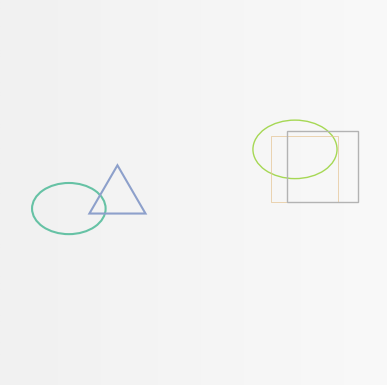[{"shape": "oval", "thickness": 1.5, "radius": 0.47, "center": [0.178, 0.458]}, {"shape": "triangle", "thickness": 1.5, "radius": 0.42, "center": [0.303, 0.487]}, {"shape": "oval", "thickness": 1, "radius": 0.54, "center": [0.761, 0.612]}, {"shape": "square", "thickness": 0.5, "radius": 0.43, "center": [0.785, 0.561]}, {"shape": "square", "thickness": 1, "radius": 0.46, "center": [0.833, 0.568]}]